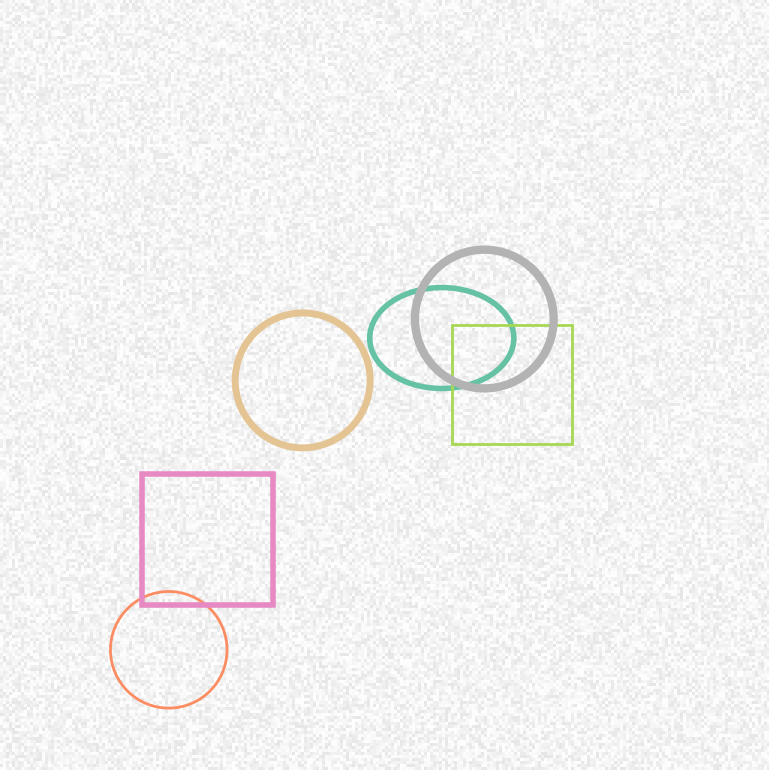[{"shape": "oval", "thickness": 2, "radius": 0.47, "center": [0.574, 0.561]}, {"shape": "circle", "thickness": 1, "radius": 0.38, "center": [0.219, 0.156]}, {"shape": "square", "thickness": 2, "radius": 0.43, "center": [0.27, 0.299]}, {"shape": "square", "thickness": 1, "radius": 0.39, "center": [0.665, 0.501]}, {"shape": "circle", "thickness": 2.5, "radius": 0.44, "center": [0.393, 0.506]}, {"shape": "circle", "thickness": 3, "radius": 0.45, "center": [0.629, 0.586]}]